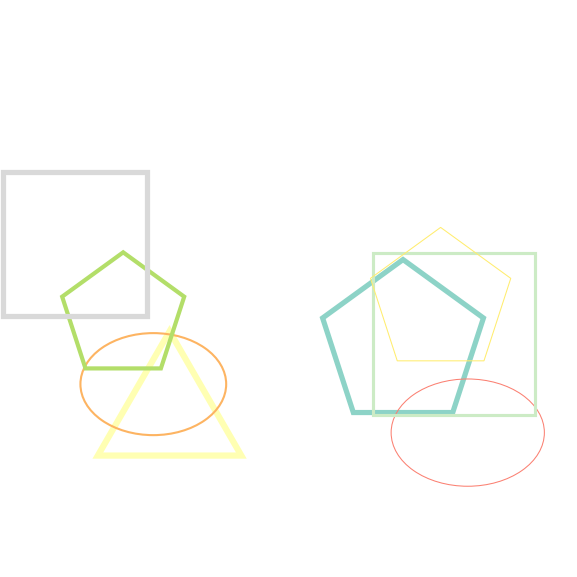[{"shape": "pentagon", "thickness": 2.5, "radius": 0.73, "center": [0.698, 0.403]}, {"shape": "triangle", "thickness": 3, "radius": 0.72, "center": [0.294, 0.282]}, {"shape": "oval", "thickness": 0.5, "radius": 0.66, "center": [0.81, 0.25]}, {"shape": "oval", "thickness": 1, "radius": 0.63, "center": [0.265, 0.334]}, {"shape": "pentagon", "thickness": 2, "radius": 0.56, "center": [0.213, 0.451]}, {"shape": "square", "thickness": 2.5, "radius": 0.62, "center": [0.13, 0.577]}, {"shape": "square", "thickness": 1.5, "radius": 0.7, "center": [0.786, 0.42]}, {"shape": "pentagon", "thickness": 0.5, "radius": 0.64, "center": [0.763, 0.478]}]